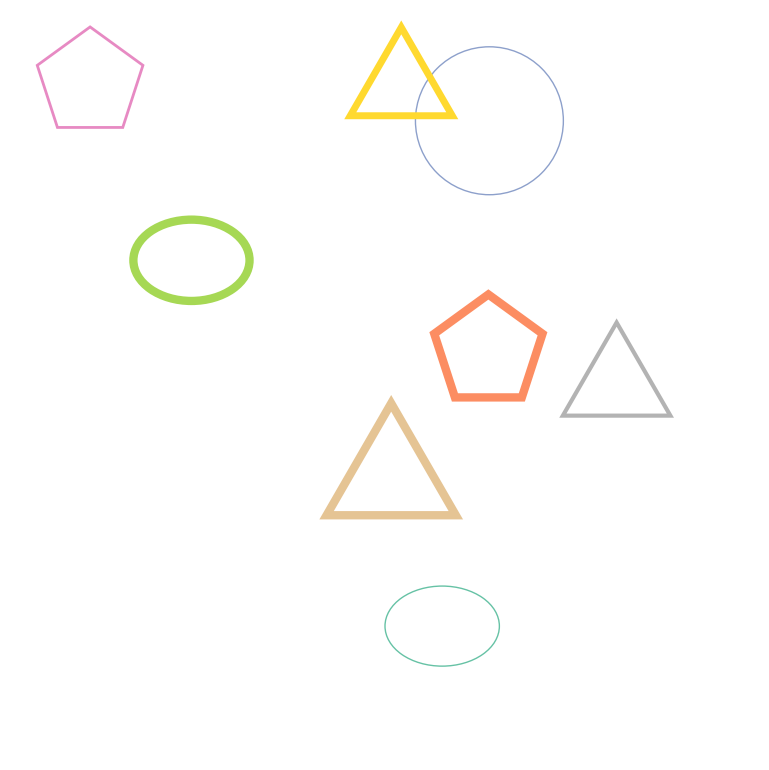[{"shape": "oval", "thickness": 0.5, "radius": 0.37, "center": [0.574, 0.187]}, {"shape": "pentagon", "thickness": 3, "radius": 0.37, "center": [0.634, 0.544]}, {"shape": "circle", "thickness": 0.5, "radius": 0.48, "center": [0.636, 0.843]}, {"shape": "pentagon", "thickness": 1, "radius": 0.36, "center": [0.117, 0.893]}, {"shape": "oval", "thickness": 3, "radius": 0.38, "center": [0.249, 0.662]}, {"shape": "triangle", "thickness": 2.5, "radius": 0.38, "center": [0.521, 0.888]}, {"shape": "triangle", "thickness": 3, "radius": 0.48, "center": [0.508, 0.379]}, {"shape": "triangle", "thickness": 1.5, "radius": 0.4, "center": [0.801, 0.501]}]